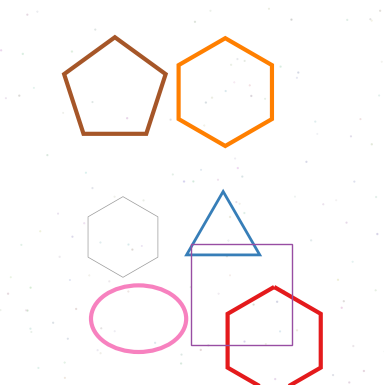[{"shape": "hexagon", "thickness": 3, "radius": 0.7, "center": [0.712, 0.115]}, {"shape": "triangle", "thickness": 2, "radius": 0.55, "center": [0.58, 0.393]}, {"shape": "square", "thickness": 1, "radius": 0.66, "center": [0.628, 0.234]}, {"shape": "hexagon", "thickness": 3, "radius": 0.7, "center": [0.585, 0.761]}, {"shape": "pentagon", "thickness": 3, "radius": 0.69, "center": [0.298, 0.765]}, {"shape": "oval", "thickness": 3, "radius": 0.62, "center": [0.36, 0.172]}, {"shape": "hexagon", "thickness": 0.5, "radius": 0.52, "center": [0.319, 0.384]}]